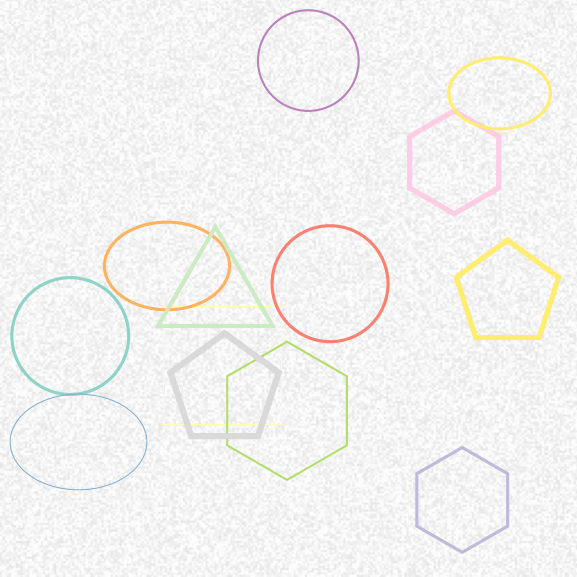[{"shape": "circle", "thickness": 1.5, "radius": 0.51, "center": [0.122, 0.417]}, {"shape": "square", "thickness": 0.5, "radius": 0.51, "center": [0.385, 0.367]}, {"shape": "hexagon", "thickness": 1.5, "radius": 0.45, "center": [0.8, 0.133]}, {"shape": "circle", "thickness": 1.5, "radius": 0.5, "center": [0.572, 0.508]}, {"shape": "oval", "thickness": 0.5, "radius": 0.59, "center": [0.136, 0.234]}, {"shape": "oval", "thickness": 1.5, "radius": 0.54, "center": [0.289, 0.539]}, {"shape": "hexagon", "thickness": 1, "radius": 0.6, "center": [0.497, 0.288]}, {"shape": "hexagon", "thickness": 2.5, "radius": 0.45, "center": [0.786, 0.718]}, {"shape": "pentagon", "thickness": 3, "radius": 0.49, "center": [0.389, 0.324]}, {"shape": "circle", "thickness": 1, "radius": 0.44, "center": [0.534, 0.894]}, {"shape": "triangle", "thickness": 2, "radius": 0.57, "center": [0.373, 0.492]}, {"shape": "pentagon", "thickness": 2.5, "radius": 0.47, "center": [0.879, 0.49]}, {"shape": "oval", "thickness": 1.5, "radius": 0.44, "center": [0.865, 0.837]}]